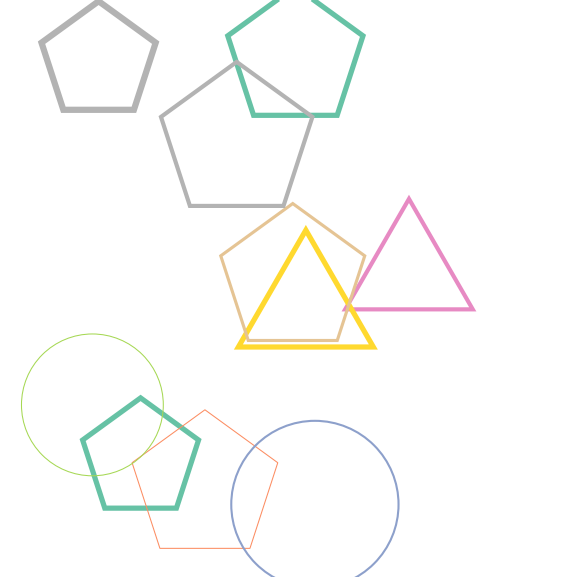[{"shape": "pentagon", "thickness": 2.5, "radius": 0.53, "center": [0.243, 0.205]}, {"shape": "pentagon", "thickness": 2.5, "radius": 0.62, "center": [0.511, 0.899]}, {"shape": "pentagon", "thickness": 0.5, "radius": 0.66, "center": [0.355, 0.157]}, {"shape": "circle", "thickness": 1, "radius": 0.72, "center": [0.545, 0.126]}, {"shape": "triangle", "thickness": 2, "radius": 0.64, "center": [0.708, 0.527]}, {"shape": "circle", "thickness": 0.5, "radius": 0.61, "center": [0.16, 0.298]}, {"shape": "triangle", "thickness": 2.5, "radius": 0.67, "center": [0.53, 0.466]}, {"shape": "pentagon", "thickness": 1.5, "radius": 0.66, "center": [0.507, 0.516]}, {"shape": "pentagon", "thickness": 3, "radius": 0.52, "center": [0.171, 0.893]}, {"shape": "pentagon", "thickness": 2, "radius": 0.69, "center": [0.41, 0.754]}]